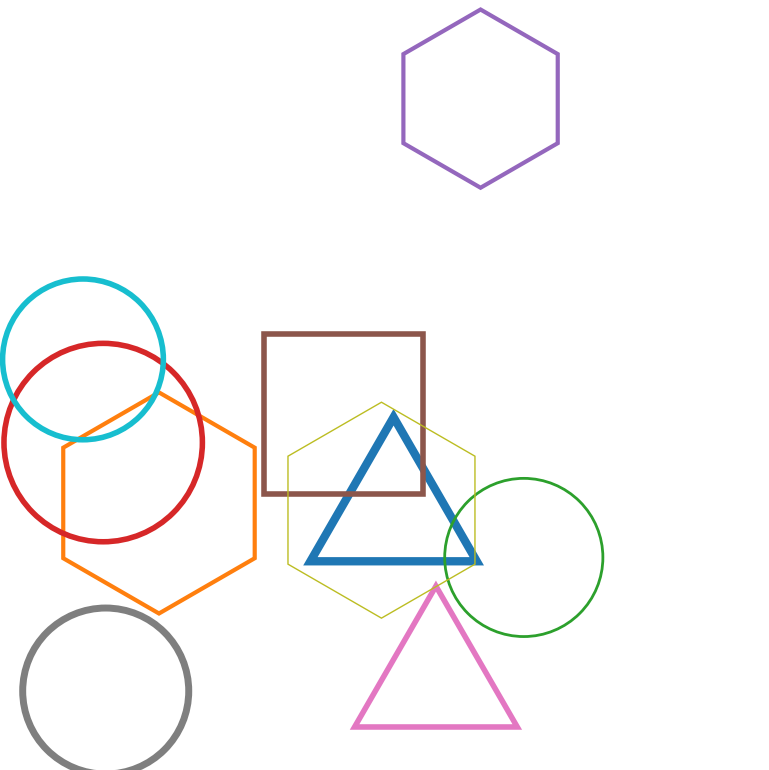[{"shape": "triangle", "thickness": 3, "radius": 0.62, "center": [0.511, 0.333]}, {"shape": "hexagon", "thickness": 1.5, "radius": 0.72, "center": [0.206, 0.347]}, {"shape": "circle", "thickness": 1, "radius": 0.51, "center": [0.68, 0.276]}, {"shape": "circle", "thickness": 2, "radius": 0.64, "center": [0.134, 0.425]}, {"shape": "hexagon", "thickness": 1.5, "radius": 0.58, "center": [0.624, 0.872]}, {"shape": "square", "thickness": 2, "radius": 0.52, "center": [0.446, 0.463]}, {"shape": "triangle", "thickness": 2, "radius": 0.61, "center": [0.566, 0.117]}, {"shape": "circle", "thickness": 2.5, "radius": 0.54, "center": [0.137, 0.103]}, {"shape": "hexagon", "thickness": 0.5, "radius": 0.7, "center": [0.495, 0.337]}, {"shape": "circle", "thickness": 2, "radius": 0.52, "center": [0.108, 0.533]}]